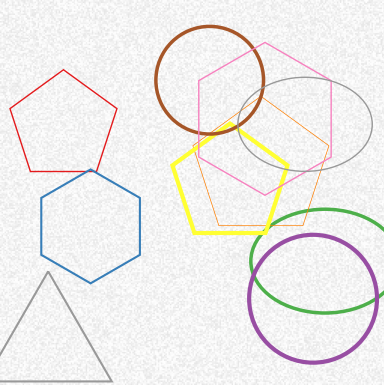[{"shape": "pentagon", "thickness": 1, "radius": 0.73, "center": [0.165, 0.673]}, {"shape": "hexagon", "thickness": 1.5, "radius": 0.74, "center": [0.235, 0.412]}, {"shape": "oval", "thickness": 2.5, "radius": 0.96, "center": [0.844, 0.322]}, {"shape": "circle", "thickness": 3, "radius": 0.83, "center": [0.813, 0.224]}, {"shape": "pentagon", "thickness": 0.5, "radius": 0.93, "center": [0.678, 0.564]}, {"shape": "pentagon", "thickness": 3, "radius": 0.79, "center": [0.597, 0.522]}, {"shape": "circle", "thickness": 2.5, "radius": 0.7, "center": [0.545, 0.792]}, {"shape": "hexagon", "thickness": 1, "radius": 0.99, "center": [0.688, 0.691]}, {"shape": "triangle", "thickness": 1.5, "radius": 0.95, "center": [0.125, 0.105]}, {"shape": "oval", "thickness": 1, "radius": 0.87, "center": [0.792, 0.677]}]